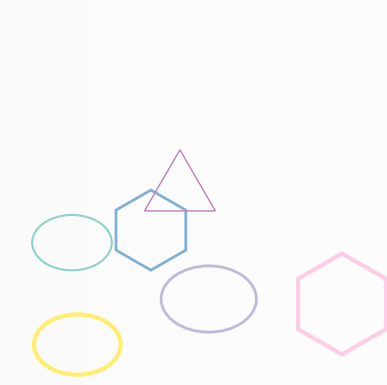[{"shape": "oval", "thickness": 1.5, "radius": 0.51, "center": [0.186, 0.37]}, {"shape": "oval", "thickness": 2, "radius": 0.61, "center": [0.539, 0.223]}, {"shape": "hexagon", "thickness": 2, "radius": 0.52, "center": [0.389, 0.402]}, {"shape": "hexagon", "thickness": 3, "radius": 0.66, "center": [0.883, 0.21]}, {"shape": "triangle", "thickness": 1, "radius": 0.53, "center": [0.464, 0.505]}, {"shape": "oval", "thickness": 3, "radius": 0.56, "center": [0.2, 0.105]}]